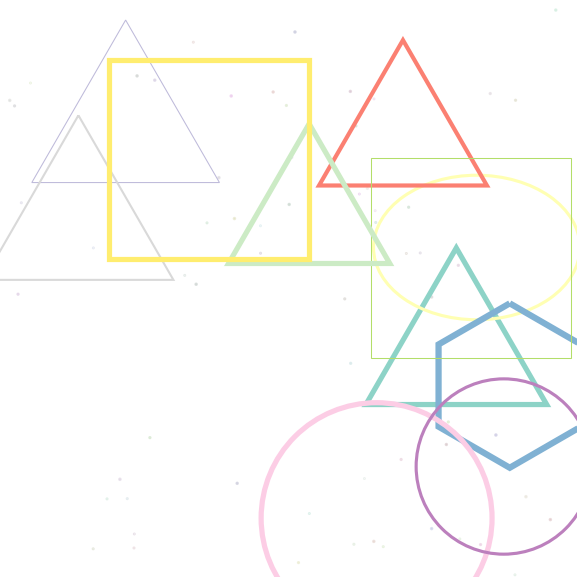[{"shape": "triangle", "thickness": 2.5, "radius": 0.9, "center": [0.79, 0.389]}, {"shape": "oval", "thickness": 1.5, "radius": 0.89, "center": [0.826, 0.571]}, {"shape": "triangle", "thickness": 0.5, "radius": 0.94, "center": [0.218, 0.777]}, {"shape": "triangle", "thickness": 2, "radius": 0.84, "center": [0.698, 0.762]}, {"shape": "hexagon", "thickness": 3, "radius": 0.71, "center": [0.883, 0.332]}, {"shape": "square", "thickness": 0.5, "radius": 0.87, "center": [0.815, 0.552]}, {"shape": "circle", "thickness": 2.5, "radius": 1.0, "center": [0.652, 0.102]}, {"shape": "triangle", "thickness": 1, "radius": 0.95, "center": [0.136, 0.609]}, {"shape": "circle", "thickness": 1.5, "radius": 0.76, "center": [0.872, 0.191]}, {"shape": "triangle", "thickness": 2.5, "radius": 0.81, "center": [0.535, 0.623]}, {"shape": "square", "thickness": 2.5, "radius": 0.86, "center": [0.362, 0.723]}]